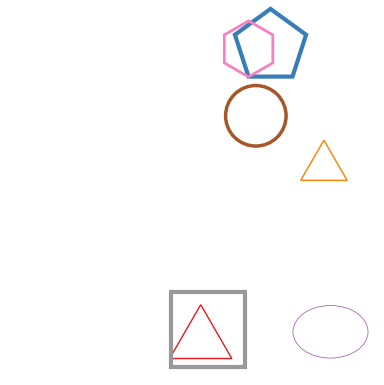[{"shape": "triangle", "thickness": 1, "radius": 0.47, "center": [0.521, 0.115]}, {"shape": "pentagon", "thickness": 3, "radius": 0.49, "center": [0.703, 0.88]}, {"shape": "oval", "thickness": 0.5, "radius": 0.49, "center": [0.858, 0.138]}, {"shape": "triangle", "thickness": 1, "radius": 0.35, "center": [0.841, 0.566]}, {"shape": "circle", "thickness": 2.5, "radius": 0.39, "center": [0.664, 0.699]}, {"shape": "hexagon", "thickness": 2, "radius": 0.36, "center": [0.646, 0.873]}, {"shape": "square", "thickness": 3, "radius": 0.48, "center": [0.541, 0.144]}]